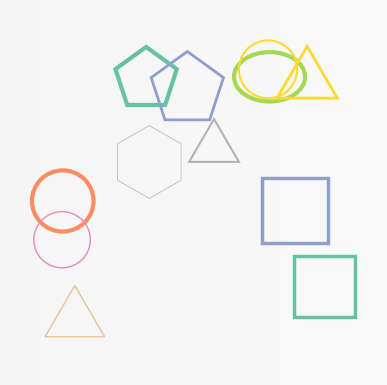[{"shape": "square", "thickness": 2.5, "radius": 0.39, "center": [0.838, 0.256]}, {"shape": "pentagon", "thickness": 3, "radius": 0.42, "center": [0.377, 0.795]}, {"shape": "circle", "thickness": 3, "radius": 0.4, "center": [0.162, 0.478]}, {"shape": "pentagon", "thickness": 2, "radius": 0.49, "center": [0.483, 0.768]}, {"shape": "square", "thickness": 2.5, "radius": 0.42, "center": [0.761, 0.452]}, {"shape": "circle", "thickness": 1, "radius": 0.36, "center": [0.16, 0.377]}, {"shape": "oval", "thickness": 3, "radius": 0.46, "center": [0.696, 0.801]}, {"shape": "triangle", "thickness": 2, "radius": 0.45, "center": [0.793, 0.79]}, {"shape": "circle", "thickness": 1.5, "radius": 0.38, "center": [0.692, 0.82]}, {"shape": "triangle", "thickness": 1, "radius": 0.44, "center": [0.193, 0.17]}, {"shape": "triangle", "thickness": 1.5, "radius": 0.37, "center": [0.552, 0.617]}, {"shape": "hexagon", "thickness": 0.5, "radius": 0.47, "center": [0.385, 0.579]}]